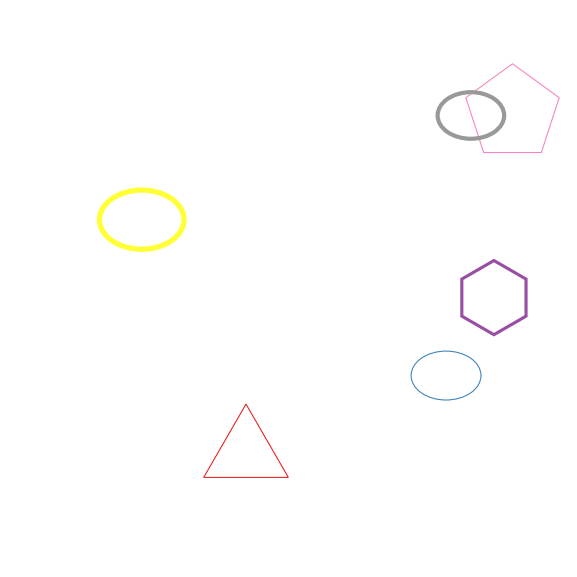[{"shape": "triangle", "thickness": 0.5, "radius": 0.42, "center": [0.426, 0.215]}, {"shape": "oval", "thickness": 0.5, "radius": 0.3, "center": [0.772, 0.349]}, {"shape": "hexagon", "thickness": 1.5, "radius": 0.32, "center": [0.855, 0.484]}, {"shape": "oval", "thickness": 2.5, "radius": 0.37, "center": [0.245, 0.619]}, {"shape": "pentagon", "thickness": 0.5, "radius": 0.42, "center": [0.887, 0.804]}, {"shape": "oval", "thickness": 2, "radius": 0.29, "center": [0.815, 0.799]}]